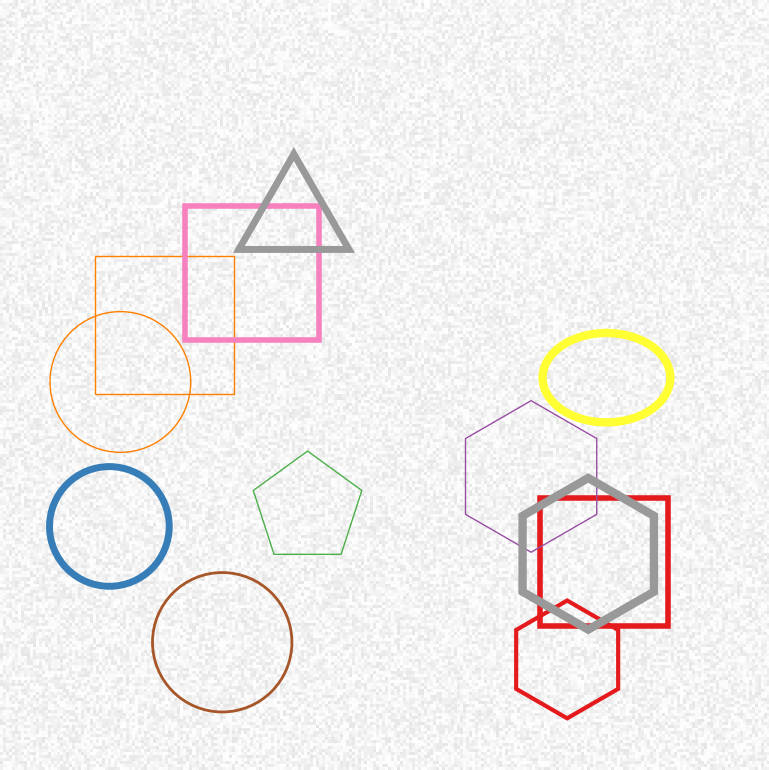[{"shape": "square", "thickness": 2, "radius": 0.42, "center": [0.784, 0.27]}, {"shape": "hexagon", "thickness": 1.5, "radius": 0.38, "center": [0.737, 0.144]}, {"shape": "circle", "thickness": 2.5, "radius": 0.39, "center": [0.142, 0.316]}, {"shape": "pentagon", "thickness": 0.5, "radius": 0.37, "center": [0.399, 0.34]}, {"shape": "hexagon", "thickness": 0.5, "radius": 0.49, "center": [0.69, 0.381]}, {"shape": "square", "thickness": 0.5, "radius": 0.45, "center": [0.213, 0.578]}, {"shape": "circle", "thickness": 0.5, "radius": 0.46, "center": [0.156, 0.504]}, {"shape": "oval", "thickness": 3, "radius": 0.41, "center": [0.788, 0.51]}, {"shape": "circle", "thickness": 1, "radius": 0.45, "center": [0.289, 0.166]}, {"shape": "square", "thickness": 2, "radius": 0.43, "center": [0.327, 0.646]}, {"shape": "hexagon", "thickness": 3, "radius": 0.49, "center": [0.764, 0.281]}, {"shape": "triangle", "thickness": 2.5, "radius": 0.41, "center": [0.382, 0.717]}]